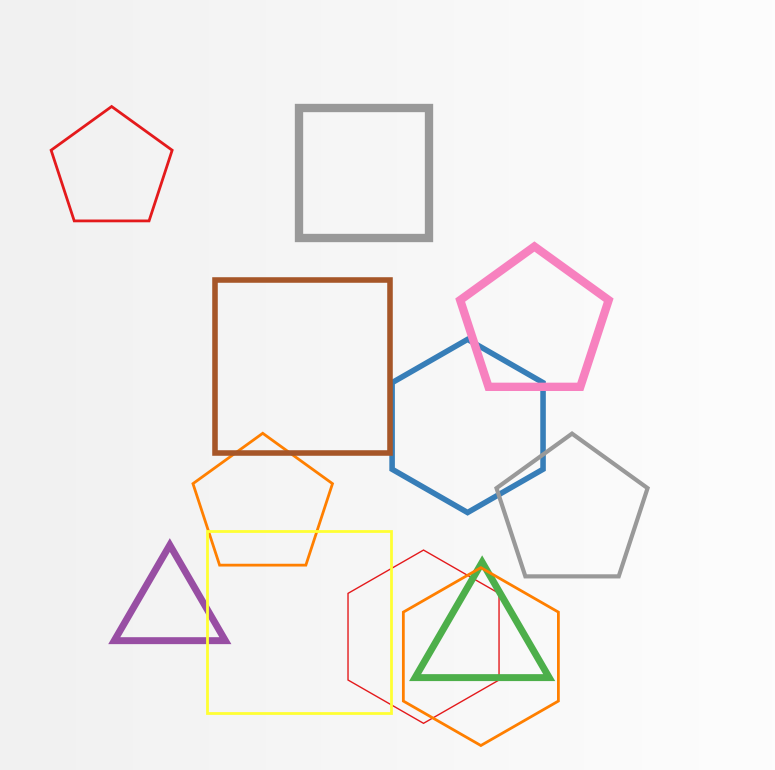[{"shape": "hexagon", "thickness": 0.5, "radius": 0.56, "center": [0.546, 0.173]}, {"shape": "pentagon", "thickness": 1, "radius": 0.41, "center": [0.144, 0.78]}, {"shape": "hexagon", "thickness": 2, "radius": 0.56, "center": [0.603, 0.447]}, {"shape": "triangle", "thickness": 2.5, "radius": 0.5, "center": [0.622, 0.17]}, {"shape": "triangle", "thickness": 2.5, "radius": 0.41, "center": [0.219, 0.209]}, {"shape": "hexagon", "thickness": 1, "radius": 0.58, "center": [0.62, 0.147]}, {"shape": "pentagon", "thickness": 1, "radius": 0.47, "center": [0.339, 0.343]}, {"shape": "square", "thickness": 1, "radius": 0.59, "center": [0.386, 0.192]}, {"shape": "square", "thickness": 2, "radius": 0.56, "center": [0.39, 0.524]}, {"shape": "pentagon", "thickness": 3, "radius": 0.5, "center": [0.69, 0.579]}, {"shape": "square", "thickness": 3, "radius": 0.42, "center": [0.47, 0.775]}, {"shape": "pentagon", "thickness": 1.5, "radius": 0.51, "center": [0.738, 0.334]}]